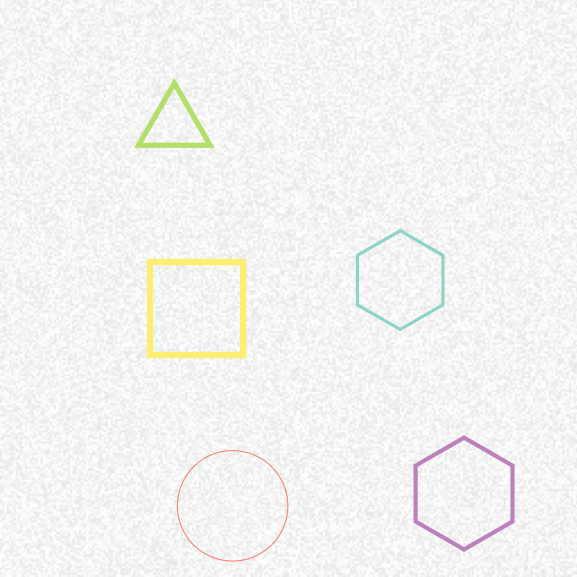[{"shape": "hexagon", "thickness": 1.5, "radius": 0.43, "center": [0.693, 0.514]}, {"shape": "circle", "thickness": 0.5, "radius": 0.48, "center": [0.403, 0.123]}, {"shape": "triangle", "thickness": 2.5, "radius": 0.36, "center": [0.302, 0.783]}, {"shape": "hexagon", "thickness": 2, "radius": 0.48, "center": [0.804, 0.144]}, {"shape": "square", "thickness": 3, "radius": 0.4, "center": [0.34, 0.465]}]